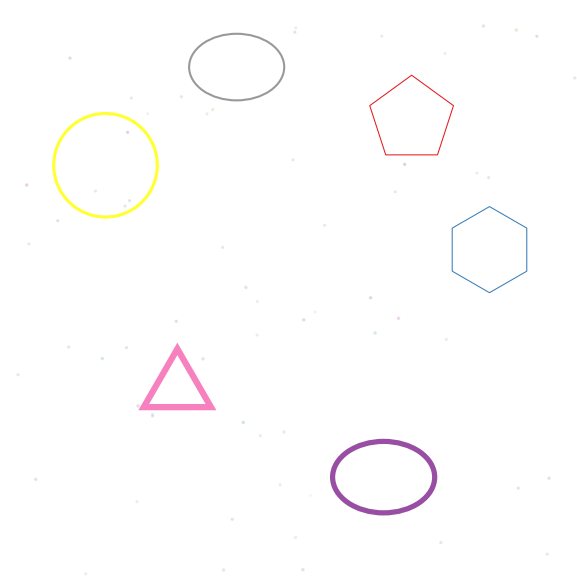[{"shape": "pentagon", "thickness": 0.5, "radius": 0.38, "center": [0.713, 0.793]}, {"shape": "hexagon", "thickness": 0.5, "radius": 0.37, "center": [0.848, 0.567]}, {"shape": "oval", "thickness": 2.5, "radius": 0.44, "center": [0.664, 0.173]}, {"shape": "circle", "thickness": 1.5, "radius": 0.45, "center": [0.183, 0.713]}, {"shape": "triangle", "thickness": 3, "radius": 0.34, "center": [0.307, 0.328]}, {"shape": "oval", "thickness": 1, "radius": 0.41, "center": [0.41, 0.883]}]